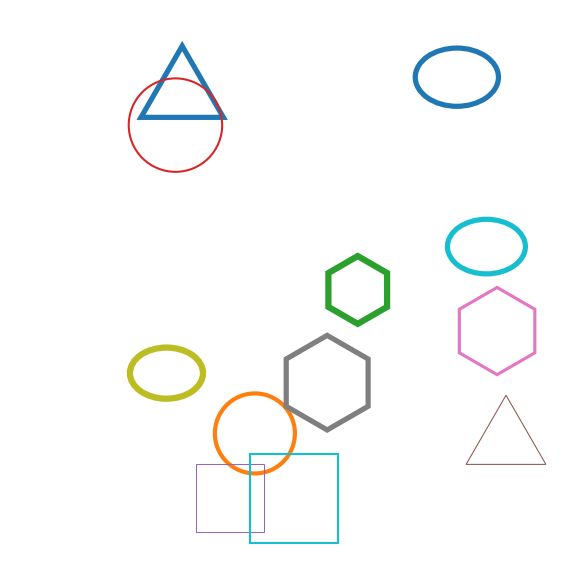[{"shape": "oval", "thickness": 2.5, "radius": 0.36, "center": [0.791, 0.865]}, {"shape": "triangle", "thickness": 2.5, "radius": 0.41, "center": [0.315, 0.837]}, {"shape": "circle", "thickness": 2, "radius": 0.35, "center": [0.441, 0.249]}, {"shape": "hexagon", "thickness": 3, "radius": 0.29, "center": [0.619, 0.497]}, {"shape": "circle", "thickness": 1, "radius": 0.4, "center": [0.304, 0.782]}, {"shape": "square", "thickness": 0.5, "radius": 0.29, "center": [0.398, 0.137]}, {"shape": "triangle", "thickness": 0.5, "radius": 0.4, "center": [0.876, 0.235]}, {"shape": "hexagon", "thickness": 1.5, "radius": 0.38, "center": [0.861, 0.426]}, {"shape": "hexagon", "thickness": 2.5, "radius": 0.41, "center": [0.567, 0.337]}, {"shape": "oval", "thickness": 3, "radius": 0.32, "center": [0.288, 0.353]}, {"shape": "oval", "thickness": 2.5, "radius": 0.34, "center": [0.842, 0.572]}, {"shape": "square", "thickness": 1, "radius": 0.38, "center": [0.509, 0.136]}]